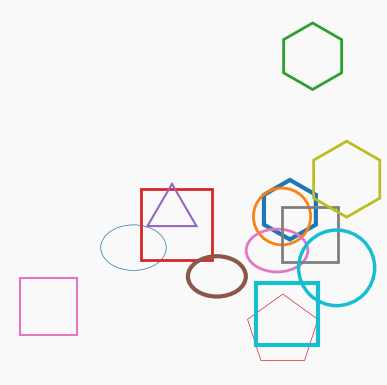[{"shape": "hexagon", "thickness": 3, "radius": 0.39, "center": [0.748, 0.455]}, {"shape": "oval", "thickness": 0.5, "radius": 0.42, "center": [0.345, 0.357]}, {"shape": "circle", "thickness": 2, "radius": 0.37, "center": [0.728, 0.438]}, {"shape": "hexagon", "thickness": 2, "radius": 0.43, "center": [0.807, 0.854]}, {"shape": "pentagon", "thickness": 0.5, "radius": 0.48, "center": [0.73, 0.141]}, {"shape": "square", "thickness": 2, "radius": 0.46, "center": [0.456, 0.416]}, {"shape": "triangle", "thickness": 1.5, "radius": 0.37, "center": [0.444, 0.449]}, {"shape": "oval", "thickness": 3, "radius": 0.37, "center": [0.56, 0.282]}, {"shape": "square", "thickness": 1.5, "radius": 0.37, "center": [0.125, 0.204]}, {"shape": "oval", "thickness": 2, "radius": 0.4, "center": [0.715, 0.349]}, {"shape": "square", "thickness": 2, "radius": 0.36, "center": [0.801, 0.391]}, {"shape": "hexagon", "thickness": 2, "radius": 0.49, "center": [0.895, 0.535]}, {"shape": "square", "thickness": 3, "radius": 0.4, "center": [0.74, 0.185]}, {"shape": "circle", "thickness": 2.5, "radius": 0.49, "center": [0.869, 0.304]}]